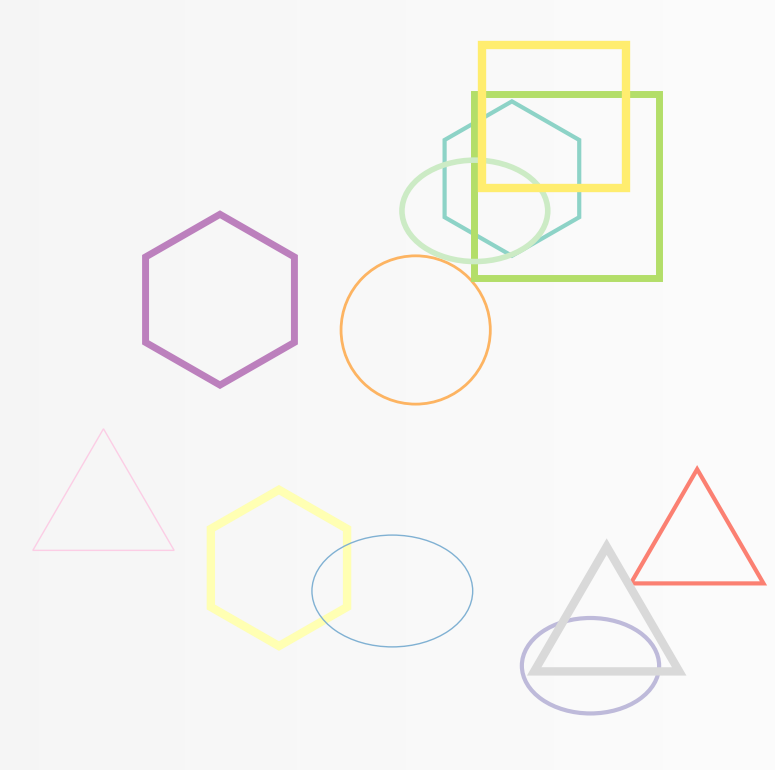[{"shape": "hexagon", "thickness": 1.5, "radius": 0.5, "center": [0.661, 0.768]}, {"shape": "hexagon", "thickness": 3, "radius": 0.51, "center": [0.36, 0.262]}, {"shape": "oval", "thickness": 1.5, "radius": 0.44, "center": [0.762, 0.135]}, {"shape": "triangle", "thickness": 1.5, "radius": 0.49, "center": [0.9, 0.292]}, {"shape": "oval", "thickness": 0.5, "radius": 0.52, "center": [0.506, 0.232]}, {"shape": "circle", "thickness": 1, "radius": 0.48, "center": [0.536, 0.571]}, {"shape": "square", "thickness": 2.5, "radius": 0.6, "center": [0.731, 0.758]}, {"shape": "triangle", "thickness": 0.5, "radius": 0.53, "center": [0.134, 0.338]}, {"shape": "triangle", "thickness": 3, "radius": 0.54, "center": [0.783, 0.182]}, {"shape": "hexagon", "thickness": 2.5, "radius": 0.55, "center": [0.284, 0.611]}, {"shape": "oval", "thickness": 2, "radius": 0.47, "center": [0.613, 0.726]}, {"shape": "square", "thickness": 3, "radius": 0.46, "center": [0.715, 0.848]}]